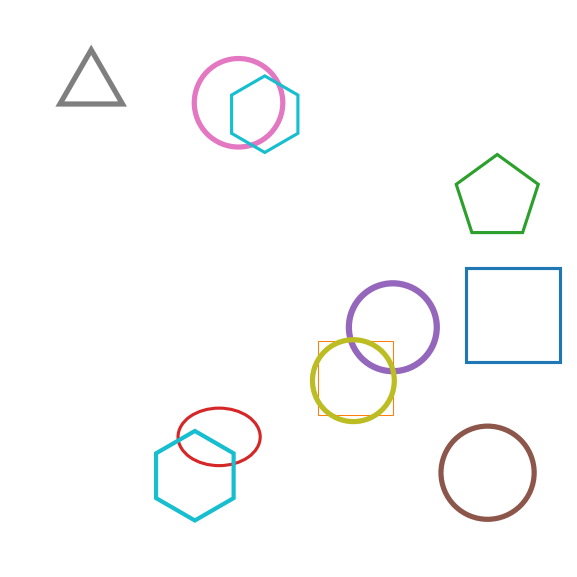[{"shape": "square", "thickness": 1.5, "radius": 0.41, "center": [0.888, 0.454]}, {"shape": "square", "thickness": 0.5, "radius": 0.32, "center": [0.615, 0.345]}, {"shape": "pentagon", "thickness": 1.5, "radius": 0.37, "center": [0.861, 0.657]}, {"shape": "oval", "thickness": 1.5, "radius": 0.36, "center": [0.379, 0.243]}, {"shape": "circle", "thickness": 3, "radius": 0.38, "center": [0.68, 0.432]}, {"shape": "circle", "thickness": 2.5, "radius": 0.4, "center": [0.844, 0.181]}, {"shape": "circle", "thickness": 2.5, "radius": 0.38, "center": [0.413, 0.821]}, {"shape": "triangle", "thickness": 2.5, "radius": 0.31, "center": [0.158, 0.85]}, {"shape": "circle", "thickness": 2.5, "radius": 0.35, "center": [0.612, 0.34]}, {"shape": "hexagon", "thickness": 2, "radius": 0.39, "center": [0.337, 0.175]}, {"shape": "hexagon", "thickness": 1.5, "radius": 0.33, "center": [0.458, 0.801]}]